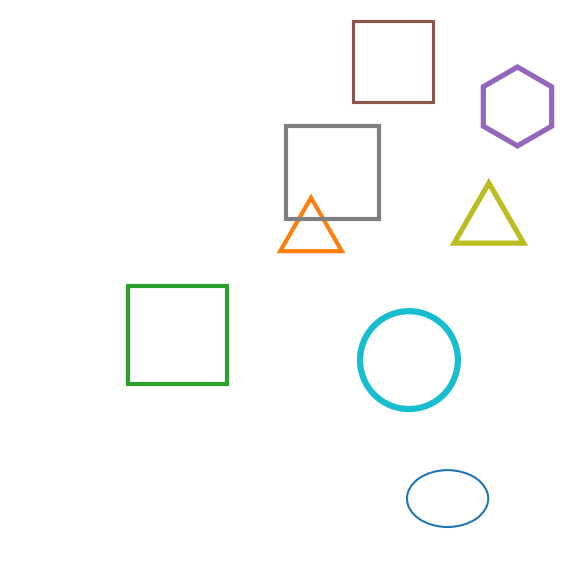[{"shape": "oval", "thickness": 1, "radius": 0.35, "center": [0.775, 0.136]}, {"shape": "triangle", "thickness": 2, "radius": 0.31, "center": [0.539, 0.595]}, {"shape": "square", "thickness": 2, "radius": 0.43, "center": [0.307, 0.419]}, {"shape": "hexagon", "thickness": 2.5, "radius": 0.34, "center": [0.896, 0.815]}, {"shape": "square", "thickness": 1.5, "radius": 0.35, "center": [0.681, 0.892]}, {"shape": "square", "thickness": 2, "radius": 0.4, "center": [0.575, 0.7]}, {"shape": "triangle", "thickness": 2.5, "radius": 0.35, "center": [0.847, 0.613]}, {"shape": "circle", "thickness": 3, "radius": 0.42, "center": [0.708, 0.376]}]